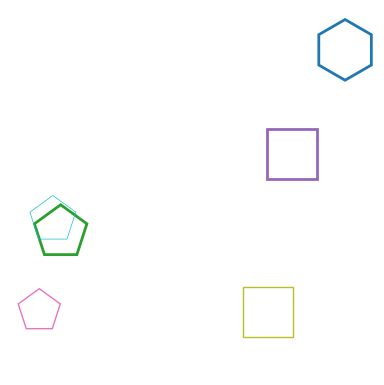[{"shape": "hexagon", "thickness": 2, "radius": 0.39, "center": [0.896, 0.87]}, {"shape": "pentagon", "thickness": 2, "radius": 0.36, "center": [0.158, 0.397]}, {"shape": "square", "thickness": 2, "radius": 0.32, "center": [0.759, 0.599]}, {"shape": "pentagon", "thickness": 1, "radius": 0.29, "center": [0.102, 0.193]}, {"shape": "square", "thickness": 1, "radius": 0.33, "center": [0.695, 0.191]}, {"shape": "pentagon", "thickness": 0.5, "radius": 0.31, "center": [0.137, 0.43]}]